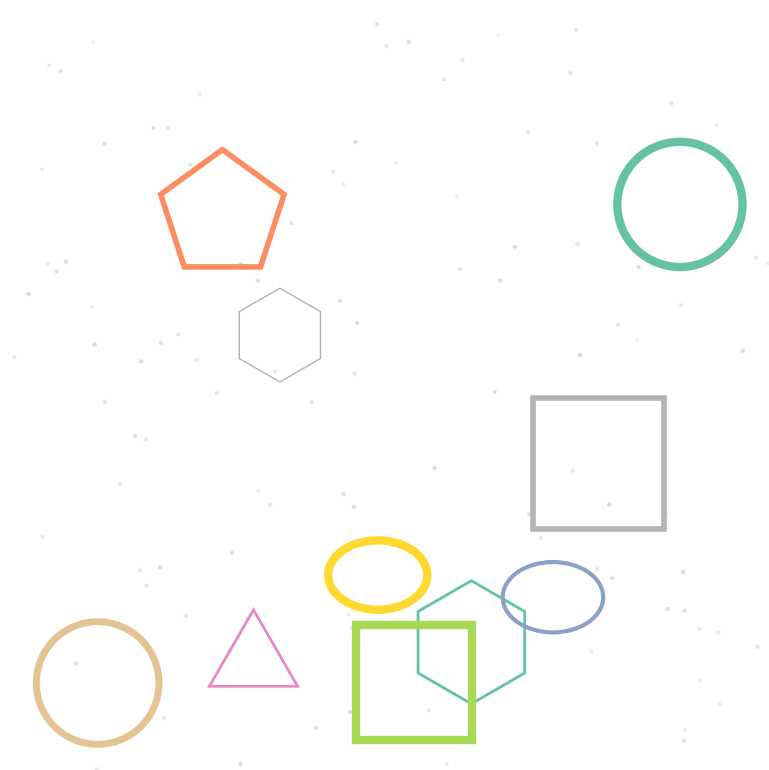[{"shape": "hexagon", "thickness": 1, "radius": 0.4, "center": [0.612, 0.166]}, {"shape": "circle", "thickness": 3, "radius": 0.41, "center": [0.883, 0.735]}, {"shape": "pentagon", "thickness": 2, "radius": 0.42, "center": [0.289, 0.721]}, {"shape": "oval", "thickness": 1.5, "radius": 0.33, "center": [0.718, 0.224]}, {"shape": "triangle", "thickness": 1, "radius": 0.33, "center": [0.329, 0.142]}, {"shape": "square", "thickness": 3, "radius": 0.38, "center": [0.537, 0.114]}, {"shape": "oval", "thickness": 3, "radius": 0.32, "center": [0.491, 0.253]}, {"shape": "circle", "thickness": 2.5, "radius": 0.4, "center": [0.127, 0.113]}, {"shape": "square", "thickness": 2, "radius": 0.43, "center": [0.777, 0.398]}, {"shape": "hexagon", "thickness": 0.5, "radius": 0.3, "center": [0.363, 0.565]}]